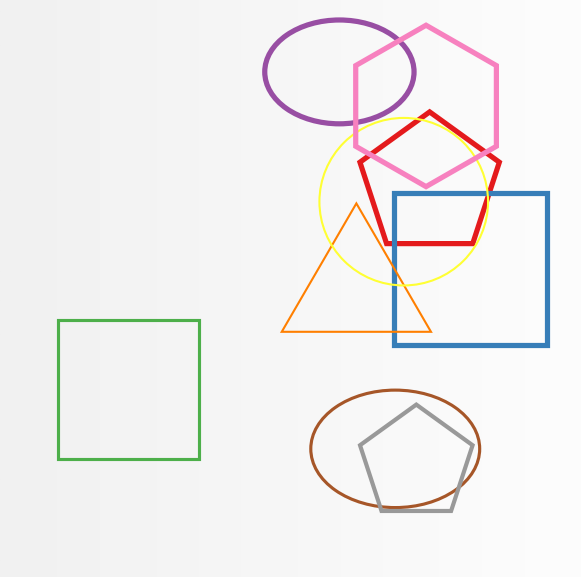[{"shape": "pentagon", "thickness": 2.5, "radius": 0.63, "center": [0.739, 0.679]}, {"shape": "square", "thickness": 2.5, "radius": 0.66, "center": [0.809, 0.534]}, {"shape": "square", "thickness": 1.5, "radius": 0.6, "center": [0.221, 0.325]}, {"shape": "oval", "thickness": 2.5, "radius": 0.64, "center": [0.584, 0.875]}, {"shape": "triangle", "thickness": 1, "radius": 0.74, "center": [0.613, 0.499]}, {"shape": "circle", "thickness": 1, "radius": 0.73, "center": [0.695, 0.65]}, {"shape": "oval", "thickness": 1.5, "radius": 0.73, "center": [0.68, 0.222]}, {"shape": "hexagon", "thickness": 2.5, "radius": 0.7, "center": [0.733, 0.816]}, {"shape": "pentagon", "thickness": 2, "radius": 0.51, "center": [0.716, 0.197]}]